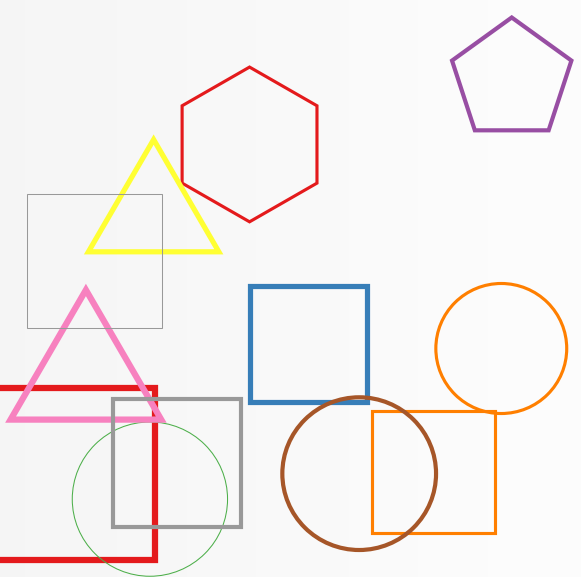[{"shape": "hexagon", "thickness": 1.5, "radius": 0.67, "center": [0.429, 0.749]}, {"shape": "square", "thickness": 3, "radius": 0.74, "center": [0.118, 0.178]}, {"shape": "square", "thickness": 2.5, "radius": 0.5, "center": [0.531, 0.403]}, {"shape": "circle", "thickness": 0.5, "radius": 0.67, "center": [0.258, 0.135]}, {"shape": "pentagon", "thickness": 2, "radius": 0.54, "center": [0.88, 0.861]}, {"shape": "square", "thickness": 1.5, "radius": 0.53, "center": [0.746, 0.182]}, {"shape": "circle", "thickness": 1.5, "radius": 0.56, "center": [0.862, 0.396]}, {"shape": "triangle", "thickness": 2.5, "radius": 0.65, "center": [0.264, 0.628]}, {"shape": "circle", "thickness": 2, "radius": 0.66, "center": [0.618, 0.179]}, {"shape": "triangle", "thickness": 3, "radius": 0.75, "center": [0.148, 0.347]}, {"shape": "square", "thickness": 2, "radius": 0.55, "center": [0.304, 0.197]}, {"shape": "square", "thickness": 0.5, "radius": 0.58, "center": [0.163, 0.547]}]